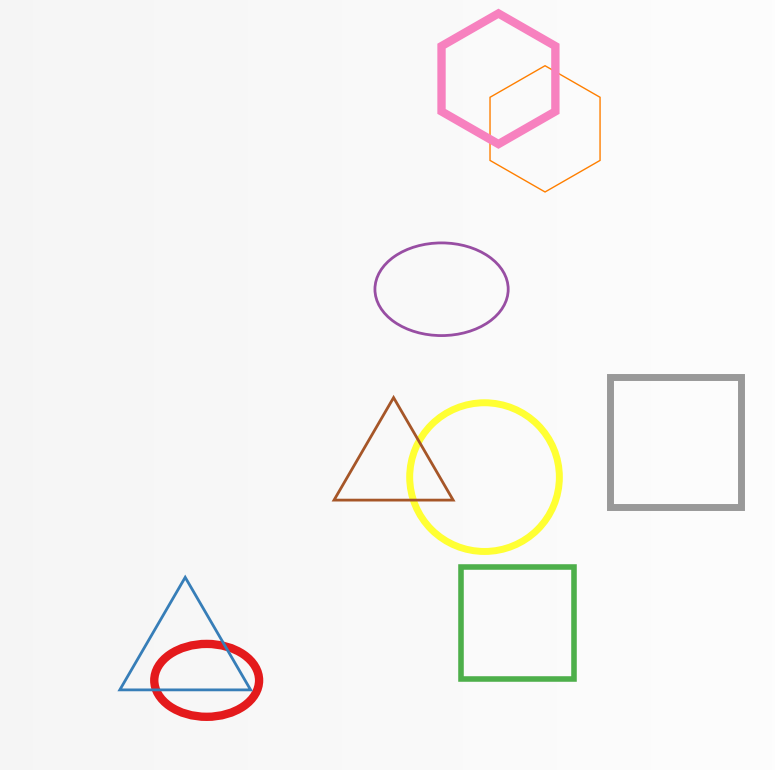[{"shape": "oval", "thickness": 3, "radius": 0.34, "center": [0.267, 0.116]}, {"shape": "triangle", "thickness": 1, "radius": 0.49, "center": [0.239, 0.153]}, {"shape": "square", "thickness": 2, "radius": 0.36, "center": [0.668, 0.19]}, {"shape": "oval", "thickness": 1, "radius": 0.43, "center": [0.57, 0.624]}, {"shape": "hexagon", "thickness": 0.5, "radius": 0.41, "center": [0.703, 0.833]}, {"shape": "circle", "thickness": 2.5, "radius": 0.48, "center": [0.625, 0.38]}, {"shape": "triangle", "thickness": 1, "radius": 0.44, "center": [0.508, 0.395]}, {"shape": "hexagon", "thickness": 3, "radius": 0.42, "center": [0.643, 0.898]}, {"shape": "square", "thickness": 2.5, "radius": 0.42, "center": [0.871, 0.426]}]